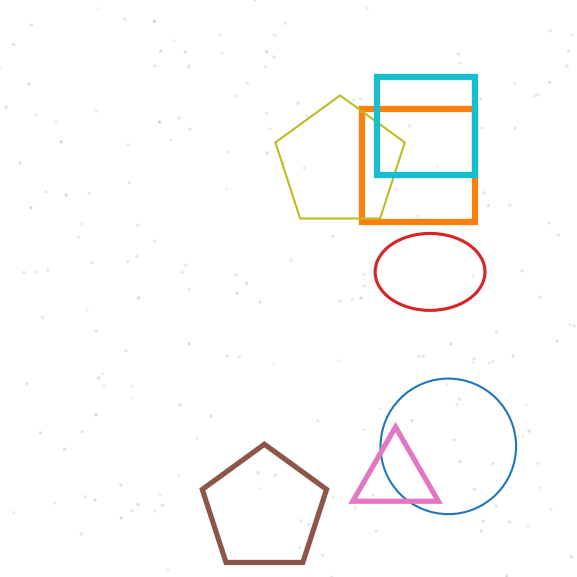[{"shape": "circle", "thickness": 1, "radius": 0.59, "center": [0.776, 0.226]}, {"shape": "square", "thickness": 3, "radius": 0.49, "center": [0.724, 0.713]}, {"shape": "oval", "thickness": 1.5, "radius": 0.48, "center": [0.745, 0.528]}, {"shape": "pentagon", "thickness": 2.5, "radius": 0.57, "center": [0.458, 0.117]}, {"shape": "triangle", "thickness": 2.5, "radius": 0.43, "center": [0.685, 0.174]}, {"shape": "pentagon", "thickness": 1, "radius": 0.59, "center": [0.589, 0.716]}, {"shape": "square", "thickness": 3, "radius": 0.43, "center": [0.737, 0.782]}]